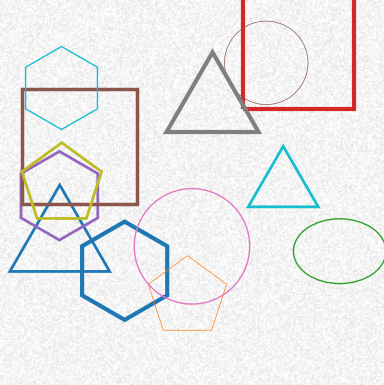[{"shape": "hexagon", "thickness": 3, "radius": 0.64, "center": [0.324, 0.297]}, {"shape": "triangle", "thickness": 2, "radius": 0.75, "center": [0.155, 0.37]}, {"shape": "pentagon", "thickness": 0.5, "radius": 0.53, "center": [0.487, 0.229]}, {"shape": "oval", "thickness": 1, "radius": 0.6, "center": [0.882, 0.348]}, {"shape": "square", "thickness": 3, "radius": 0.72, "center": [0.776, 0.861]}, {"shape": "hexagon", "thickness": 2, "radius": 0.58, "center": [0.154, 0.492]}, {"shape": "circle", "thickness": 0.5, "radius": 0.54, "center": [0.692, 0.837]}, {"shape": "square", "thickness": 2.5, "radius": 0.75, "center": [0.206, 0.62]}, {"shape": "circle", "thickness": 1, "radius": 0.75, "center": [0.499, 0.36]}, {"shape": "triangle", "thickness": 3, "radius": 0.69, "center": [0.552, 0.726]}, {"shape": "pentagon", "thickness": 2, "radius": 0.54, "center": [0.16, 0.521]}, {"shape": "triangle", "thickness": 2, "radius": 0.52, "center": [0.736, 0.515]}, {"shape": "hexagon", "thickness": 1, "radius": 0.54, "center": [0.16, 0.771]}]